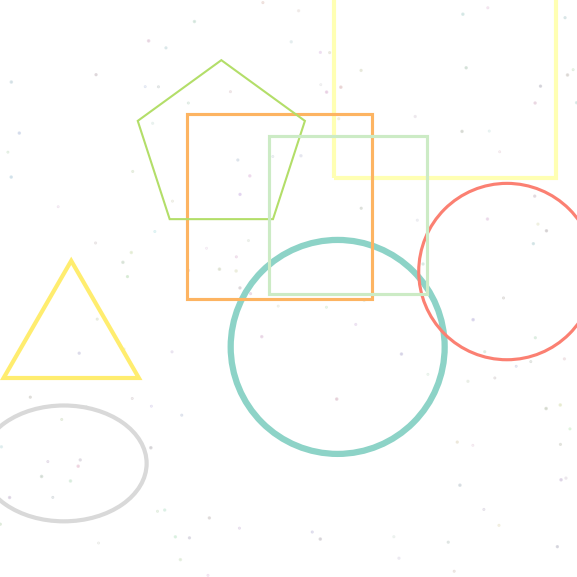[{"shape": "circle", "thickness": 3, "radius": 0.93, "center": [0.585, 0.398]}, {"shape": "square", "thickness": 2, "radius": 0.96, "center": [0.771, 0.883]}, {"shape": "circle", "thickness": 1.5, "radius": 0.76, "center": [0.878, 0.529]}, {"shape": "square", "thickness": 1.5, "radius": 0.8, "center": [0.485, 0.641]}, {"shape": "pentagon", "thickness": 1, "radius": 0.76, "center": [0.383, 0.743]}, {"shape": "oval", "thickness": 2, "radius": 0.72, "center": [0.111, 0.197]}, {"shape": "square", "thickness": 1.5, "radius": 0.68, "center": [0.602, 0.627]}, {"shape": "triangle", "thickness": 2, "radius": 0.68, "center": [0.123, 0.412]}]